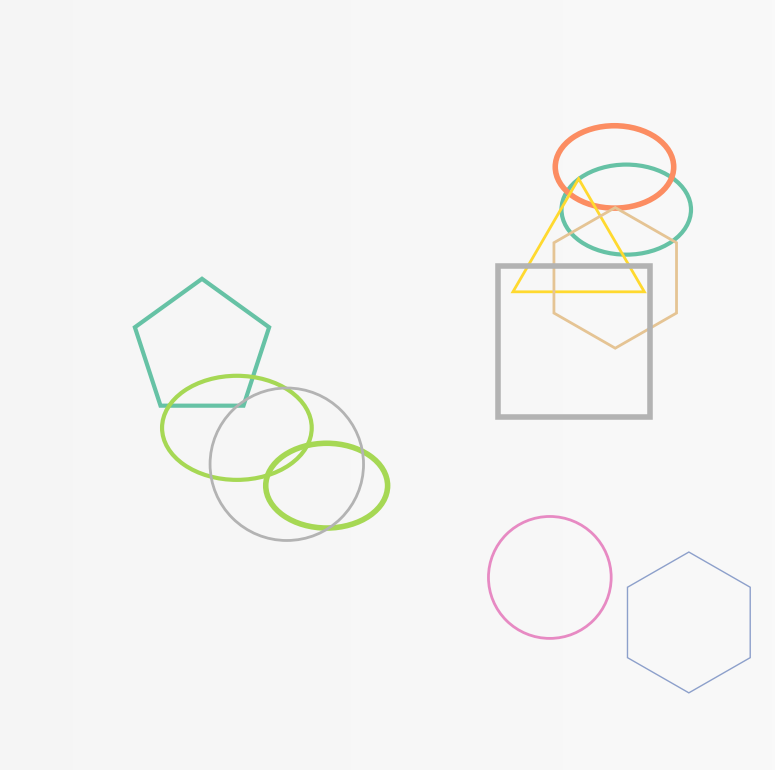[{"shape": "oval", "thickness": 1.5, "radius": 0.42, "center": [0.808, 0.728]}, {"shape": "pentagon", "thickness": 1.5, "radius": 0.46, "center": [0.261, 0.547]}, {"shape": "oval", "thickness": 2, "radius": 0.38, "center": [0.793, 0.783]}, {"shape": "hexagon", "thickness": 0.5, "radius": 0.46, "center": [0.889, 0.192]}, {"shape": "circle", "thickness": 1, "radius": 0.4, "center": [0.709, 0.25]}, {"shape": "oval", "thickness": 2, "radius": 0.39, "center": [0.422, 0.369]}, {"shape": "oval", "thickness": 1.5, "radius": 0.48, "center": [0.306, 0.444]}, {"shape": "triangle", "thickness": 1, "radius": 0.49, "center": [0.747, 0.67]}, {"shape": "hexagon", "thickness": 1, "radius": 0.46, "center": [0.794, 0.639]}, {"shape": "circle", "thickness": 1, "radius": 0.5, "center": [0.37, 0.397]}, {"shape": "square", "thickness": 2, "radius": 0.49, "center": [0.741, 0.557]}]